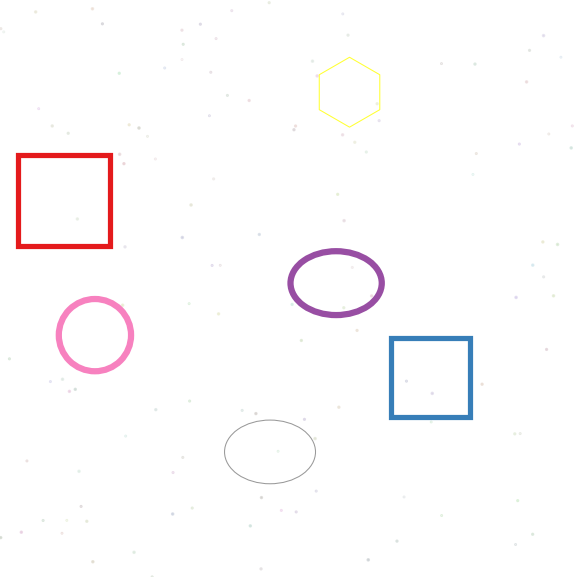[{"shape": "square", "thickness": 2.5, "radius": 0.4, "center": [0.111, 0.652]}, {"shape": "square", "thickness": 2.5, "radius": 0.34, "center": [0.745, 0.345]}, {"shape": "oval", "thickness": 3, "radius": 0.4, "center": [0.582, 0.509]}, {"shape": "hexagon", "thickness": 0.5, "radius": 0.3, "center": [0.605, 0.839]}, {"shape": "circle", "thickness": 3, "radius": 0.31, "center": [0.164, 0.419]}, {"shape": "oval", "thickness": 0.5, "radius": 0.39, "center": [0.468, 0.217]}]